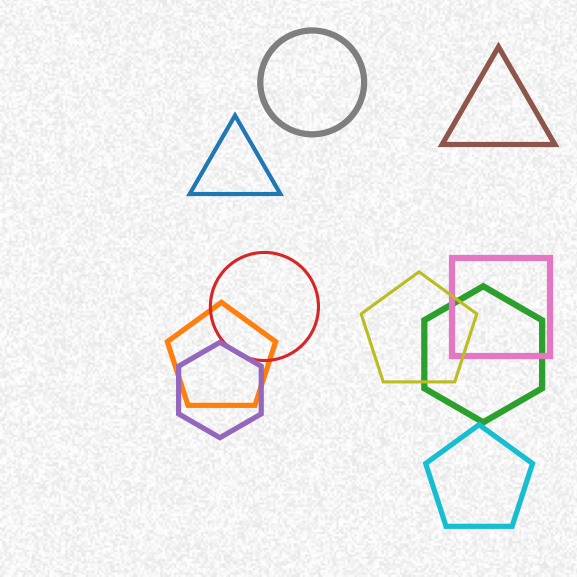[{"shape": "triangle", "thickness": 2, "radius": 0.45, "center": [0.407, 0.709]}, {"shape": "pentagon", "thickness": 2.5, "radius": 0.49, "center": [0.384, 0.377]}, {"shape": "hexagon", "thickness": 3, "radius": 0.59, "center": [0.837, 0.386]}, {"shape": "circle", "thickness": 1.5, "radius": 0.47, "center": [0.458, 0.468]}, {"shape": "hexagon", "thickness": 2.5, "radius": 0.41, "center": [0.381, 0.324]}, {"shape": "triangle", "thickness": 2.5, "radius": 0.56, "center": [0.863, 0.805]}, {"shape": "square", "thickness": 3, "radius": 0.42, "center": [0.867, 0.467]}, {"shape": "circle", "thickness": 3, "radius": 0.45, "center": [0.541, 0.856]}, {"shape": "pentagon", "thickness": 1.5, "radius": 0.53, "center": [0.726, 0.423]}, {"shape": "pentagon", "thickness": 2.5, "radius": 0.49, "center": [0.83, 0.166]}]